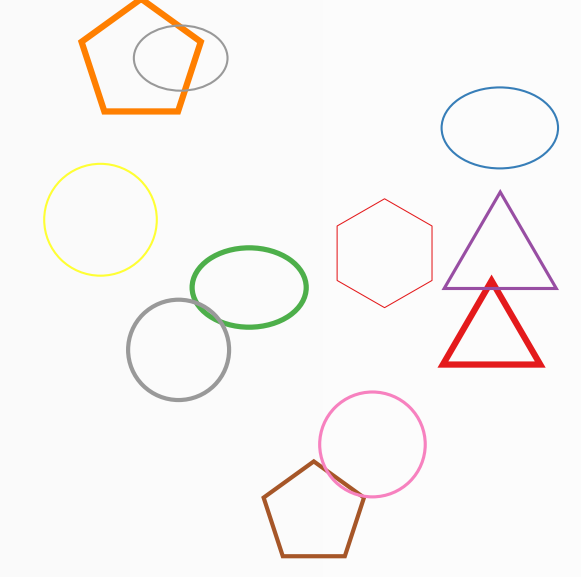[{"shape": "triangle", "thickness": 3, "radius": 0.48, "center": [0.846, 0.416]}, {"shape": "hexagon", "thickness": 0.5, "radius": 0.47, "center": [0.662, 0.561]}, {"shape": "oval", "thickness": 1, "radius": 0.5, "center": [0.86, 0.778]}, {"shape": "oval", "thickness": 2.5, "radius": 0.49, "center": [0.429, 0.501]}, {"shape": "triangle", "thickness": 1.5, "radius": 0.56, "center": [0.861, 0.555]}, {"shape": "pentagon", "thickness": 3, "radius": 0.54, "center": [0.243, 0.893]}, {"shape": "circle", "thickness": 1, "radius": 0.48, "center": [0.173, 0.619]}, {"shape": "pentagon", "thickness": 2, "radius": 0.45, "center": [0.54, 0.109]}, {"shape": "circle", "thickness": 1.5, "radius": 0.45, "center": [0.641, 0.23]}, {"shape": "circle", "thickness": 2, "radius": 0.43, "center": [0.307, 0.393]}, {"shape": "oval", "thickness": 1, "radius": 0.4, "center": [0.311, 0.899]}]